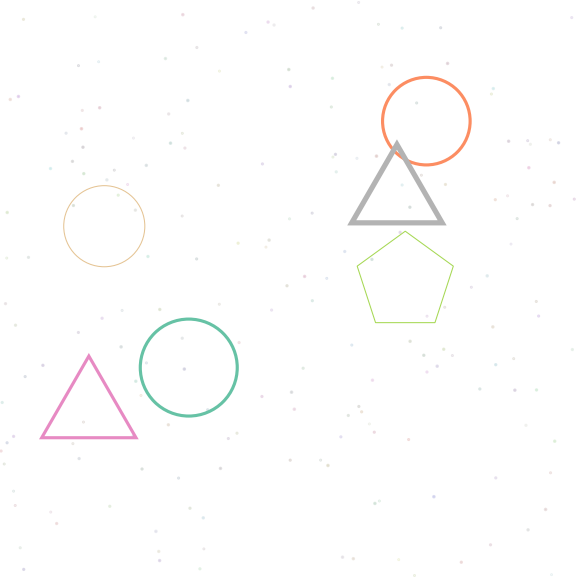[{"shape": "circle", "thickness": 1.5, "radius": 0.42, "center": [0.327, 0.363]}, {"shape": "circle", "thickness": 1.5, "radius": 0.38, "center": [0.738, 0.789]}, {"shape": "triangle", "thickness": 1.5, "radius": 0.47, "center": [0.154, 0.288]}, {"shape": "pentagon", "thickness": 0.5, "radius": 0.44, "center": [0.702, 0.511]}, {"shape": "circle", "thickness": 0.5, "radius": 0.35, "center": [0.181, 0.607]}, {"shape": "triangle", "thickness": 2.5, "radius": 0.45, "center": [0.687, 0.658]}]